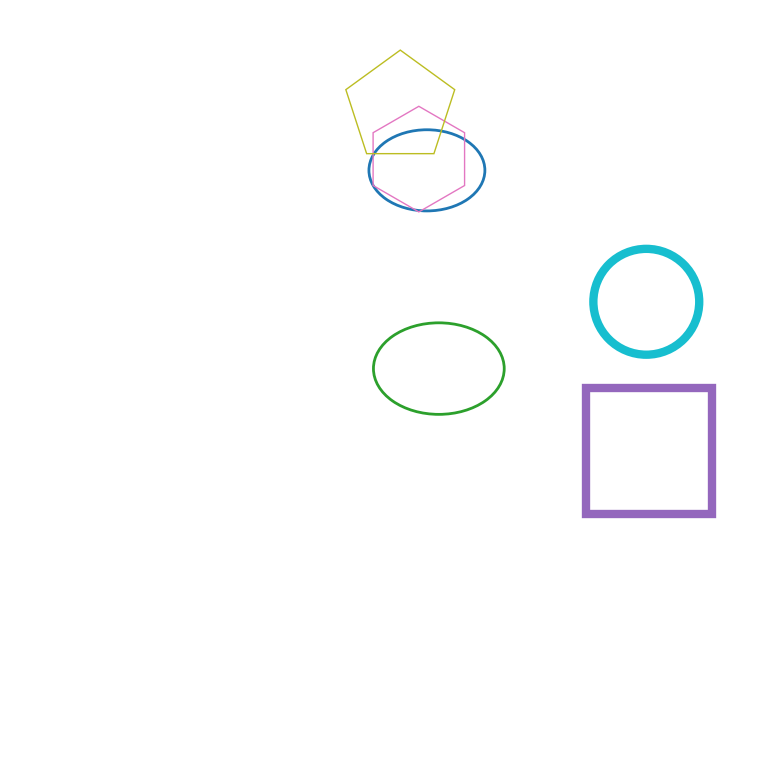[{"shape": "oval", "thickness": 1, "radius": 0.38, "center": [0.554, 0.779]}, {"shape": "oval", "thickness": 1, "radius": 0.42, "center": [0.57, 0.521]}, {"shape": "square", "thickness": 3, "radius": 0.41, "center": [0.843, 0.414]}, {"shape": "hexagon", "thickness": 0.5, "radius": 0.34, "center": [0.544, 0.793]}, {"shape": "pentagon", "thickness": 0.5, "radius": 0.37, "center": [0.52, 0.861]}, {"shape": "circle", "thickness": 3, "radius": 0.34, "center": [0.839, 0.608]}]